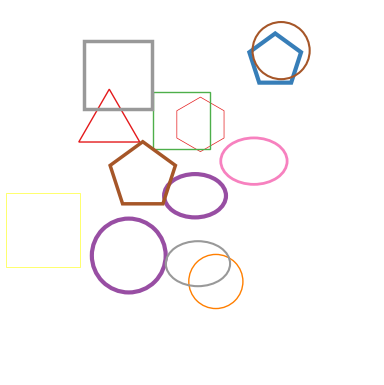[{"shape": "hexagon", "thickness": 0.5, "radius": 0.35, "center": [0.521, 0.677]}, {"shape": "triangle", "thickness": 1, "radius": 0.46, "center": [0.284, 0.677]}, {"shape": "pentagon", "thickness": 3, "radius": 0.35, "center": [0.715, 0.842]}, {"shape": "square", "thickness": 1, "radius": 0.37, "center": [0.472, 0.686]}, {"shape": "oval", "thickness": 3, "radius": 0.4, "center": [0.507, 0.492]}, {"shape": "circle", "thickness": 3, "radius": 0.48, "center": [0.334, 0.336]}, {"shape": "circle", "thickness": 1, "radius": 0.35, "center": [0.561, 0.269]}, {"shape": "square", "thickness": 0.5, "radius": 0.48, "center": [0.111, 0.403]}, {"shape": "circle", "thickness": 1.5, "radius": 0.37, "center": [0.73, 0.869]}, {"shape": "pentagon", "thickness": 2.5, "radius": 0.45, "center": [0.371, 0.543]}, {"shape": "oval", "thickness": 2, "radius": 0.43, "center": [0.66, 0.581]}, {"shape": "square", "thickness": 2.5, "radius": 0.44, "center": [0.306, 0.805]}, {"shape": "oval", "thickness": 1.5, "radius": 0.42, "center": [0.514, 0.315]}]